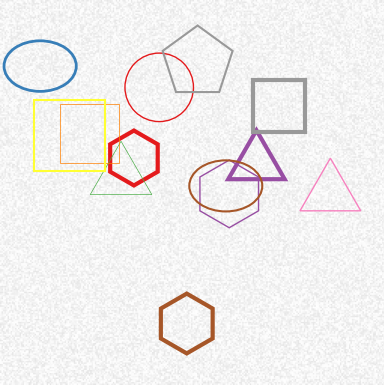[{"shape": "circle", "thickness": 1, "radius": 0.44, "center": [0.414, 0.773]}, {"shape": "hexagon", "thickness": 3, "radius": 0.36, "center": [0.348, 0.59]}, {"shape": "oval", "thickness": 2, "radius": 0.47, "center": [0.104, 0.828]}, {"shape": "triangle", "thickness": 0.5, "radius": 0.46, "center": [0.314, 0.541]}, {"shape": "hexagon", "thickness": 1, "radius": 0.44, "center": [0.595, 0.496]}, {"shape": "triangle", "thickness": 3, "radius": 0.42, "center": [0.666, 0.577]}, {"shape": "square", "thickness": 0.5, "radius": 0.38, "center": [0.232, 0.653]}, {"shape": "square", "thickness": 1.5, "radius": 0.46, "center": [0.181, 0.648]}, {"shape": "hexagon", "thickness": 3, "radius": 0.39, "center": [0.485, 0.16]}, {"shape": "oval", "thickness": 1.5, "radius": 0.47, "center": [0.586, 0.517]}, {"shape": "triangle", "thickness": 1, "radius": 0.46, "center": [0.858, 0.498]}, {"shape": "pentagon", "thickness": 1.5, "radius": 0.48, "center": [0.513, 0.838]}, {"shape": "square", "thickness": 3, "radius": 0.34, "center": [0.724, 0.724]}]